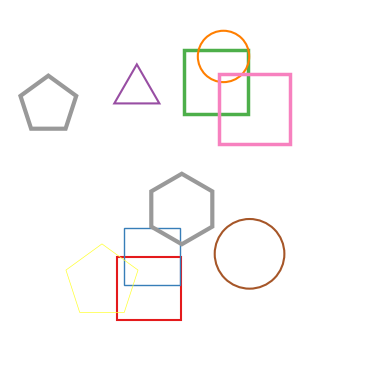[{"shape": "square", "thickness": 1.5, "radius": 0.41, "center": [0.387, 0.251]}, {"shape": "square", "thickness": 1, "radius": 0.37, "center": [0.394, 0.333]}, {"shape": "square", "thickness": 2.5, "radius": 0.42, "center": [0.561, 0.787]}, {"shape": "triangle", "thickness": 1.5, "radius": 0.34, "center": [0.355, 0.765]}, {"shape": "circle", "thickness": 1.5, "radius": 0.33, "center": [0.581, 0.853]}, {"shape": "pentagon", "thickness": 0.5, "radius": 0.49, "center": [0.265, 0.268]}, {"shape": "circle", "thickness": 1.5, "radius": 0.45, "center": [0.648, 0.341]}, {"shape": "square", "thickness": 2.5, "radius": 0.46, "center": [0.662, 0.717]}, {"shape": "pentagon", "thickness": 3, "radius": 0.38, "center": [0.126, 0.727]}, {"shape": "hexagon", "thickness": 3, "radius": 0.46, "center": [0.472, 0.457]}]